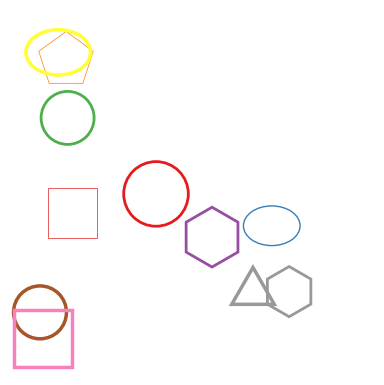[{"shape": "square", "thickness": 0.5, "radius": 0.32, "center": [0.189, 0.446]}, {"shape": "circle", "thickness": 2, "radius": 0.42, "center": [0.405, 0.496]}, {"shape": "oval", "thickness": 1, "radius": 0.37, "center": [0.706, 0.414]}, {"shape": "circle", "thickness": 2, "radius": 0.34, "center": [0.176, 0.694]}, {"shape": "hexagon", "thickness": 2, "radius": 0.39, "center": [0.551, 0.384]}, {"shape": "pentagon", "thickness": 0.5, "radius": 0.37, "center": [0.171, 0.844]}, {"shape": "oval", "thickness": 2.5, "radius": 0.42, "center": [0.151, 0.864]}, {"shape": "circle", "thickness": 2.5, "radius": 0.34, "center": [0.104, 0.189]}, {"shape": "square", "thickness": 2.5, "radius": 0.37, "center": [0.111, 0.12]}, {"shape": "hexagon", "thickness": 2, "radius": 0.33, "center": [0.751, 0.243]}, {"shape": "triangle", "thickness": 2.5, "radius": 0.32, "center": [0.657, 0.241]}]